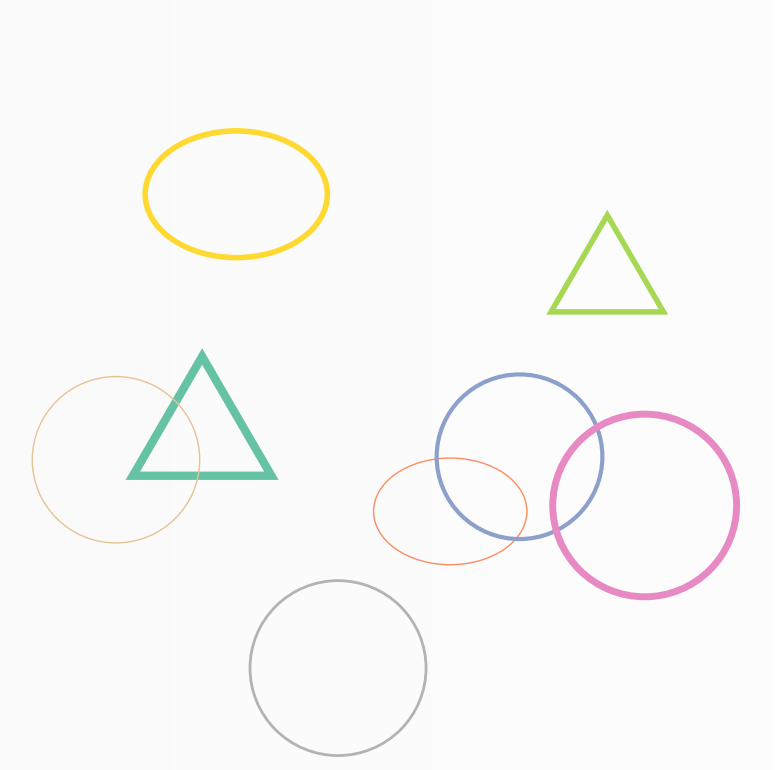[{"shape": "triangle", "thickness": 3, "radius": 0.52, "center": [0.261, 0.434]}, {"shape": "oval", "thickness": 0.5, "radius": 0.49, "center": [0.581, 0.336]}, {"shape": "circle", "thickness": 1.5, "radius": 0.53, "center": [0.67, 0.407]}, {"shape": "circle", "thickness": 2.5, "radius": 0.59, "center": [0.832, 0.344]}, {"shape": "triangle", "thickness": 2, "radius": 0.42, "center": [0.784, 0.637]}, {"shape": "oval", "thickness": 2, "radius": 0.59, "center": [0.305, 0.748]}, {"shape": "circle", "thickness": 0.5, "radius": 0.54, "center": [0.15, 0.403]}, {"shape": "circle", "thickness": 1, "radius": 0.57, "center": [0.436, 0.132]}]